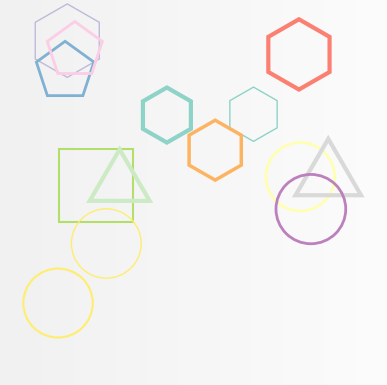[{"shape": "hexagon", "thickness": 1, "radius": 0.35, "center": [0.654, 0.703]}, {"shape": "hexagon", "thickness": 3, "radius": 0.36, "center": [0.431, 0.701]}, {"shape": "circle", "thickness": 2, "radius": 0.44, "center": [0.775, 0.541]}, {"shape": "hexagon", "thickness": 1, "radius": 0.48, "center": [0.174, 0.894]}, {"shape": "hexagon", "thickness": 3, "radius": 0.46, "center": [0.771, 0.859]}, {"shape": "pentagon", "thickness": 2, "radius": 0.39, "center": [0.168, 0.815]}, {"shape": "hexagon", "thickness": 2.5, "radius": 0.39, "center": [0.555, 0.61]}, {"shape": "square", "thickness": 1.5, "radius": 0.47, "center": [0.247, 0.519]}, {"shape": "pentagon", "thickness": 2, "radius": 0.37, "center": [0.193, 0.869]}, {"shape": "triangle", "thickness": 3, "radius": 0.49, "center": [0.847, 0.542]}, {"shape": "circle", "thickness": 2, "radius": 0.45, "center": [0.802, 0.457]}, {"shape": "triangle", "thickness": 3, "radius": 0.45, "center": [0.309, 0.523]}, {"shape": "circle", "thickness": 1, "radius": 0.45, "center": [0.274, 0.368]}, {"shape": "circle", "thickness": 1.5, "radius": 0.45, "center": [0.15, 0.213]}]